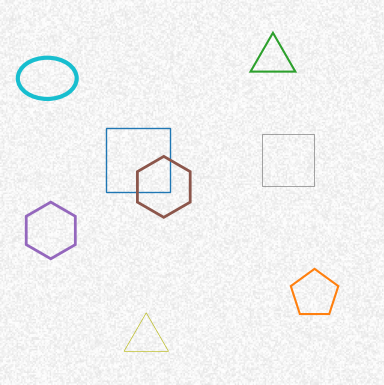[{"shape": "square", "thickness": 1, "radius": 0.42, "center": [0.359, 0.584]}, {"shape": "pentagon", "thickness": 1.5, "radius": 0.32, "center": [0.817, 0.237]}, {"shape": "triangle", "thickness": 1.5, "radius": 0.34, "center": [0.709, 0.848]}, {"shape": "hexagon", "thickness": 2, "radius": 0.37, "center": [0.132, 0.401]}, {"shape": "hexagon", "thickness": 2, "radius": 0.4, "center": [0.425, 0.515]}, {"shape": "square", "thickness": 0.5, "radius": 0.34, "center": [0.749, 0.584]}, {"shape": "triangle", "thickness": 0.5, "radius": 0.33, "center": [0.38, 0.121]}, {"shape": "oval", "thickness": 3, "radius": 0.38, "center": [0.123, 0.797]}]